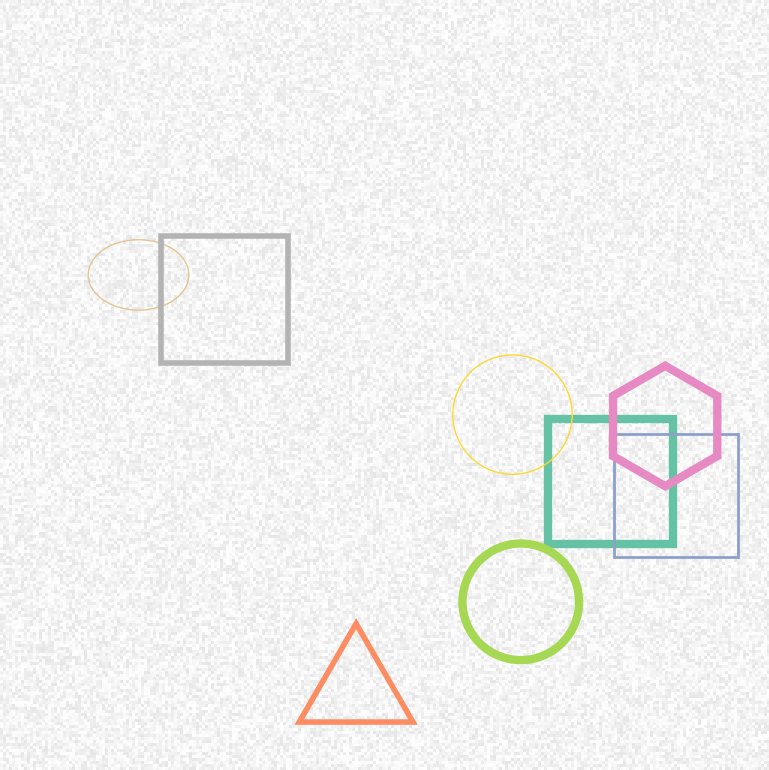[{"shape": "square", "thickness": 3, "radius": 0.41, "center": [0.793, 0.375]}, {"shape": "triangle", "thickness": 2, "radius": 0.43, "center": [0.462, 0.105]}, {"shape": "square", "thickness": 1, "radius": 0.4, "center": [0.878, 0.356]}, {"shape": "hexagon", "thickness": 3, "radius": 0.39, "center": [0.864, 0.447]}, {"shape": "circle", "thickness": 3, "radius": 0.38, "center": [0.676, 0.218]}, {"shape": "circle", "thickness": 0.5, "radius": 0.39, "center": [0.666, 0.462]}, {"shape": "oval", "thickness": 0.5, "radius": 0.33, "center": [0.18, 0.643]}, {"shape": "square", "thickness": 2, "radius": 0.41, "center": [0.292, 0.611]}]